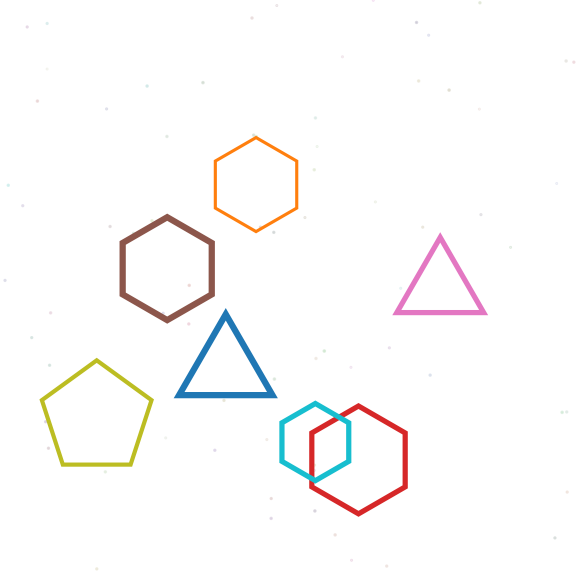[{"shape": "triangle", "thickness": 3, "radius": 0.47, "center": [0.391, 0.362]}, {"shape": "hexagon", "thickness": 1.5, "radius": 0.41, "center": [0.443, 0.68]}, {"shape": "hexagon", "thickness": 2.5, "radius": 0.47, "center": [0.621, 0.203]}, {"shape": "hexagon", "thickness": 3, "radius": 0.45, "center": [0.29, 0.534]}, {"shape": "triangle", "thickness": 2.5, "radius": 0.43, "center": [0.762, 0.501]}, {"shape": "pentagon", "thickness": 2, "radius": 0.5, "center": [0.167, 0.275]}, {"shape": "hexagon", "thickness": 2.5, "radius": 0.33, "center": [0.546, 0.234]}]